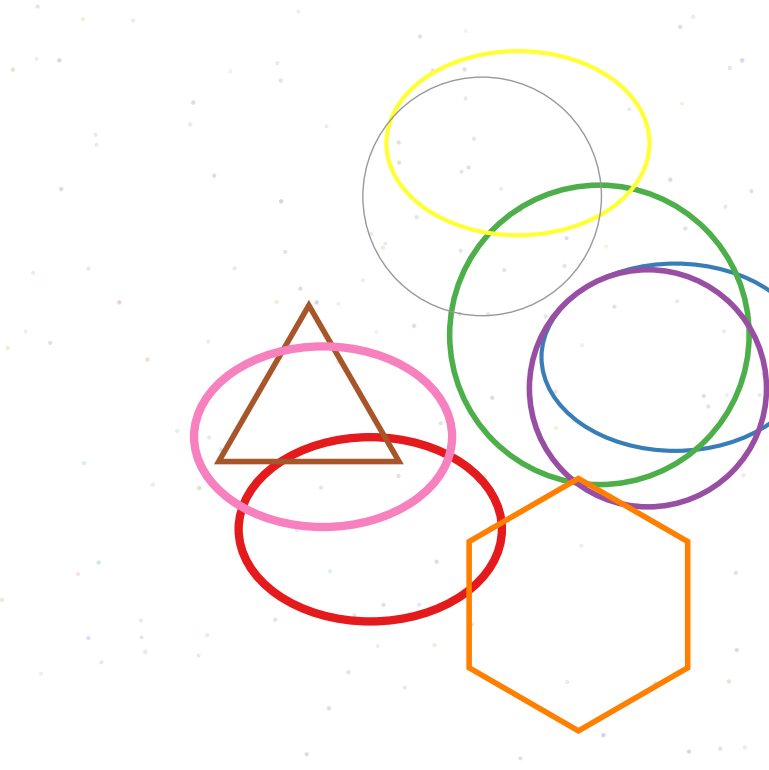[{"shape": "oval", "thickness": 3, "radius": 0.85, "center": [0.481, 0.313]}, {"shape": "oval", "thickness": 1.5, "radius": 0.87, "center": [0.877, 0.536]}, {"shape": "circle", "thickness": 2, "radius": 0.97, "center": [0.778, 0.565]}, {"shape": "circle", "thickness": 2, "radius": 0.77, "center": [0.841, 0.496]}, {"shape": "hexagon", "thickness": 2, "radius": 0.82, "center": [0.751, 0.215]}, {"shape": "oval", "thickness": 1.5, "radius": 0.85, "center": [0.673, 0.814]}, {"shape": "triangle", "thickness": 2, "radius": 0.68, "center": [0.401, 0.468]}, {"shape": "oval", "thickness": 3, "radius": 0.84, "center": [0.42, 0.433]}, {"shape": "circle", "thickness": 0.5, "radius": 0.77, "center": [0.626, 0.745]}]